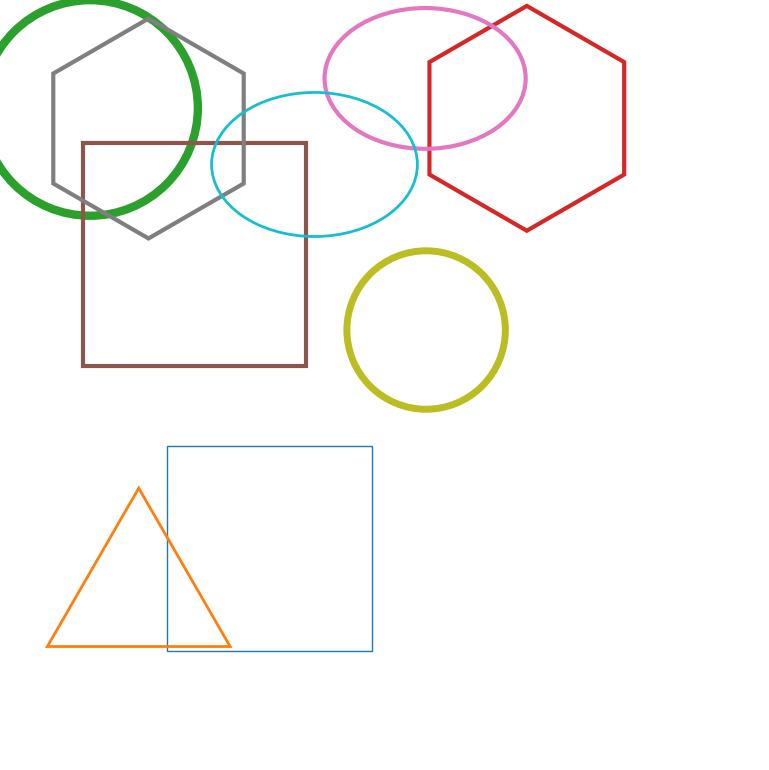[{"shape": "square", "thickness": 0.5, "radius": 0.67, "center": [0.35, 0.287]}, {"shape": "triangle", "thickness": 1, "radius": 0.69, "center": [0.18, 0.229]}, {"shape": "circle", "thickness": 3, "radius": 0.7, "center": [0.117, 0.86]}, {"shape": "hexagon", "thickness": 1.5, "radius": 0.73, "center": [0.684, 0.846]}, {"shape": "square", "thickness": 1.5, "radius": 0.72, "center": [0.252, 0.669]}, {"shape": "oval", "thickness": 1.5, "radius": 0.65, "center": [0.552, 0.898]}, {"shape": "hexagon", "thickness": 1.5, "radius": 0.71, "center": [0.193, 0.833]}, {"shape": "circle", "thickness": 2.5, "radius": 0.51, "center": [0.553, 0.571]}, {"shape": "oval", "thickness": 1, "radius": 0.67, "center": [0.408, 0.786]}]